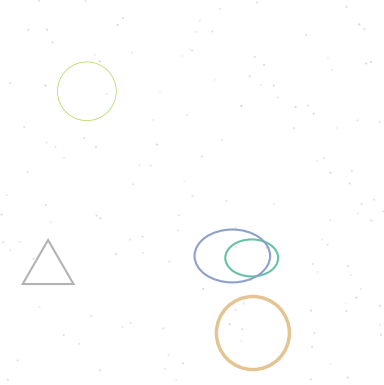[{"shape": "oval", "thickness": 1.5, "radius": 0.34, "center": [0.654, 0.33]}, {"shape": "oval", "thickness": 1.5, "radius": 0.49, "center": [0.603, 0.335]}, {"shape": "circle", "thickness": 0.5, "radius": 0.38, "center": [0.226, 0.763]}, {"shape": "circle", "thickness": 2.5, "radius": 0.47, "center": [0.657, 0.135]}, {"shape": "triangle", "thickness": 1.5, "radius": 0.38, "center": [0.125, 0.3]}]